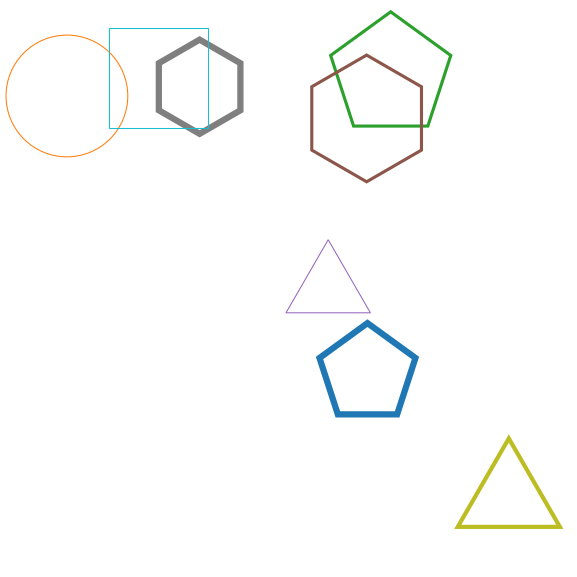[{"shape": "pentagon", "thickness": 3, "radius": 0.44, "center": [0.636, 0.352]}, {"shape": "circle", "thickness": 0.5, "radius": 0.53, "center": [0.116, 0.833]}, {"shape": "pentagon", "thickness": 1.5, "radius": 0.55, "center": [0.677, 0.869]}, {"shape": "triangle", "thickness": 0.5, "radius": 0.42, "center": [0.568, 0.5]}, {"shape": "hexagon", "thickness": 1.5, "radius": 0.55, "center": [0.635, 0.794]}, {"shape": "hexagon", "thickness": 3, "radius": 0.41, "center": [0.346, 0.849]}, {"shape": "triangle", "thickness": 2, "radius": 0.51, "center": [0.881, 0.138]}, {"shape": "square", "thickness": 0.5, "radius": 0.43, "center": [0.275, 0.865]}]